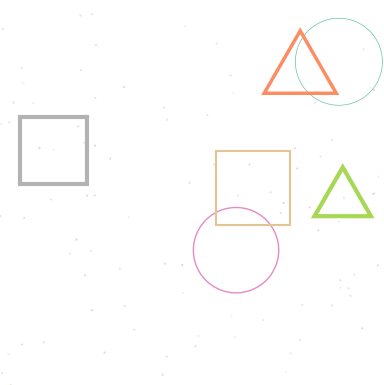[{"shape": "circle", "thickness": 0.5, "radius": 0.57, "center": [0.88, 0.84]}, {"shape": "triangle", "thickness": 2.5, "radius": 0.54, "center": [0.78, 0.812]}, {"shape": "circle", "thickness": 1, "radius": 0.55, "center": [0.613, 0.35]}, {"shape": "triangle", "thickness": 3, "radius": 0.42, "center": [0.89, 0.481]}, {"shape": "square", "thickness": 1.5, "radius": 0.48, "center": [0.658, 0.512]}, {"shape": "square", "thickness": 3, "radius": 0.44, "center": [0.139, 0.61]}]